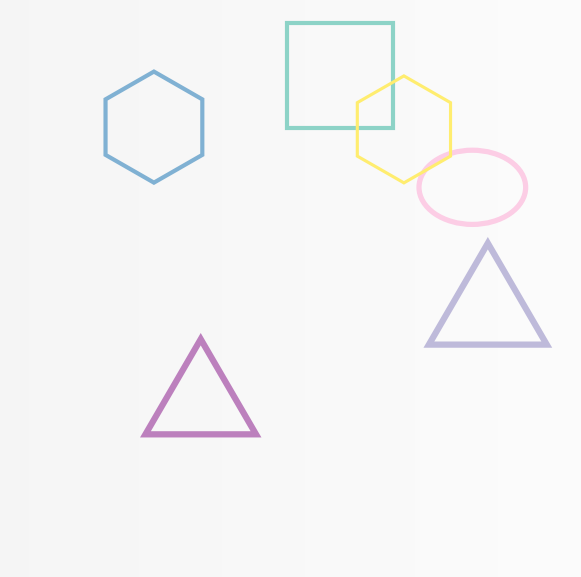[{"shape": "square", "thickness": 2, "radius": 0.45, "center": [0.585, 0.868]}, {"shape": "triangle", "thickness": 3, "radius": 0.59, "center": [0.839, 0.461]}, {"shape": "hexagon", "thickness": 2, "radius": 0.48, "center": [0.265, 0.779]}, {"shape": "oval", "thickness": 2.5, "radius": 0.46, "center": [0.813, 0.675]}, {"shape": "triangle", "thickness": 3, "radius": 0.55, "center": [0.345, 0.302]}, {"shape": "hexagon", "thickness": 1.5, "radius": 0.46, "center": [0.695, 0.775]}]